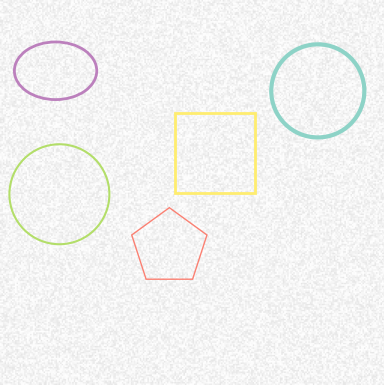[{"shape": "circle", "thickness": 3, "radius": 0.6, "center": [0.825, 0.764]}, {"shape": "pentagon", "thickness": 1, "radius": 0.51, "center": [0.44, 0.358]}, {"shape": "circle", "thickness": 1.5, "radius": 0.65, "center": [0.154, 0.495]}, {"shape": "oval", "thickness": 2, "radius": 0.53, "center": [0.144, 0.816]}, {"shape": "square", "thickness": 2, "radius": 0.52, "center": [0.558, 0.602]}]